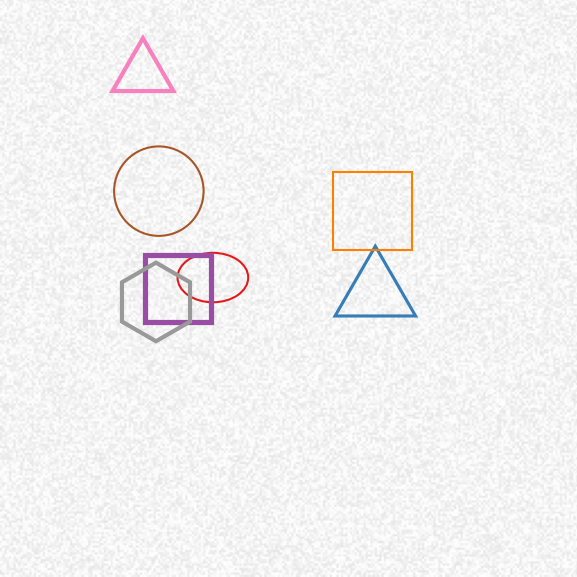[{"shape": "oval", "thickness": 1, "radius": 0.31, "center": [0.369, 0.519]}, {"shape": "triangle", "thickness": 1.5, "radius": 0.4, "center": [0.65, 0.492]}, {"shape": "square", "thickness": 2.5, "radius": 0.29, "center": [0.308, 0.499]}, {"shape": "square", "thickness": 1, "radius": 0.34, "center": [0.645, 0.634]}, {"shape": "circle", "thickness": 1, "radius": 0.39, "center": [0.275, 0.668]}, {"shape": "triangle", "thickness": 2, "radius": 0.3, "center": [0.248, 0.872]}, {"shape": "hexagon", "thickness": 2, "radius": 0.34, "center": [0.27, 0.476]}]